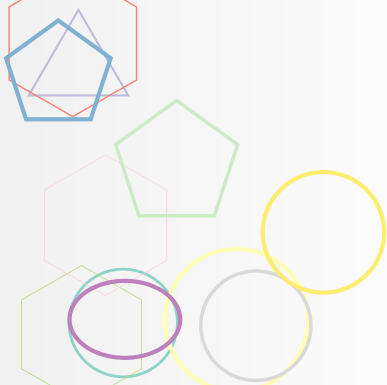[{"shape": "circle", "thickness": 2, "radius": 0.7, "center": [0.318, 0.161]}, {"shape": "circle", "thickness": 3, "radius": 0.92, "center": [0.611, 0.169]}, {"shape": "triangle", "thickness": 1.5, "radius": 0.74, "center": [0.202, 0.826]}, {"shape": "hexagon", "thickness": 1, "radius": 0.95, "center": [0.188, 0.887]}, {"shape": "pentagon", "thickness": 3, "radius": 0.71, "center": [0.151, 0.805]}, {"shape": "hexagon", "thickness": 0.5, "radius": 0.89, "center": [0.21, 0.132]}, {"shape": "hexagon", "thickness": 0.5, "radius": 0.91, "center": [0.272, 0.415]}, {"shape": "circle", "thickness": 2.5, "radius": 0.71, "center": [0.66, 0.154]}, {"shape": "oval", "thickness": 3, "radius": 0.71, "center": [0.322, 0.171]}, {"shape": "pentagon", "thickness": 2.5, "radius": 0.83, "center": [0.456, 0.573]}, {"shape": "circle", "thickness": 3, "radius": 0.78, "center": [0.835, 0.397]}]